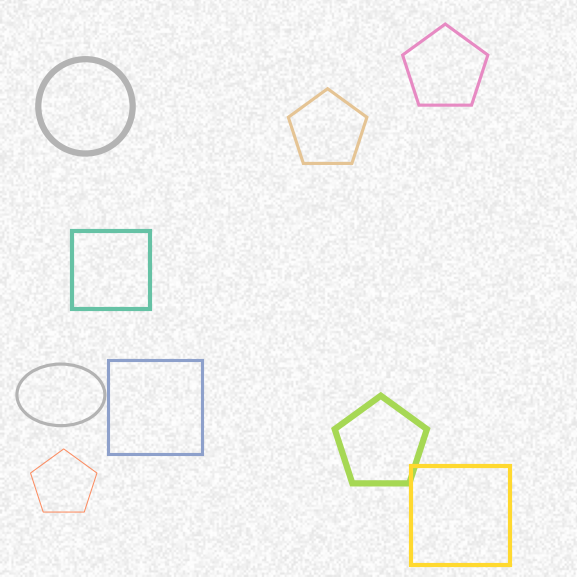[{"shape": "square", "thickness": 2, "radius": 0.34, "center": [0.191, 0.532]}, {"shape": "pentagon", "thickness": 0.5, "radius": 0.3, "center": [0.11, 0.161]}, {"shape": "square", "thickness": 1.5, "radius": 0.41, "center": [0.268, 0.295]}, {"shape": "pentagon", "thickness": 1.5, "radius": 0.39, "center": [0.771, 0.88]}, {"shape": "pentagon", "thickness": 3, "radius": 0.42, "center": [0.659, 0.23]}, {"shape": "square", "thickness": 2, "radius": 0.43, "center": [0.798, 0.106]}, {"shape": "pentagon", "thickness": 1.5, "radius": 0.36, "center": [0.567, 0.774]}, {"shape": "oval", "thickness": 1.5, "radius": 0.38, "center": [0.105, 0.315]}, {"shape": "circle", "thickness": 3, "radius": 0.41, "center": [0.148, 0.815]}]